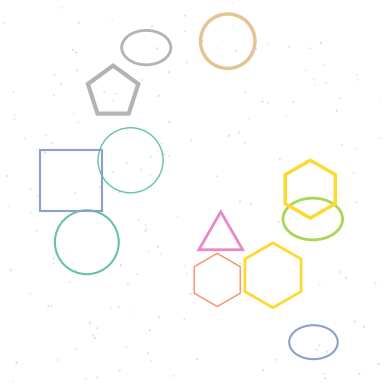[{"shape": "circle", "thickness": 1.5, "radius": 0.42, "center": [0.225, 0.371]}, {"shape": "circle", "thickness": 1, "radius": 0.42, "center": [0.339, 0.584]}, {"shape": "hexagon", "thickness": 1, "radius": 0.34, "center": [0.564, 0.273]}, {"shape": "square", "thickness": 1.5, "radius": 0.4, "center": [0.184, 0.531]}, {"shape": "oval", "thickness": 1.5, "radius": 0.32, "center": [0.814, 0.111]}, {"shape": "triangle", "thickness": 2, "radius": 0.33, "center": [0.573, 0.384]}, {"shape": "oval", "thickness": 2, "radius": 0.39, "center": [0.812, 0.431]}, {"shape": "hexagon", "thickness": 2.5, "radius": 0.38, "center": [0.806, 0.509]}, {"shape": "hexagon", "thickness": 2, "radius": 0.42, "center": [0.709, 0.285]}, {"shape": "circle", "thickness": 2.5, "radius": 0.35, "center": [0.592, 0.893]}, {"shape": "oval", "thickness": 2, "radius": 0.32, "center": [0.38, 0.876]}, {"shape": "pentagon", "thickness": 3, "radius": 0.34, "center": [0.294, 0.761]}]